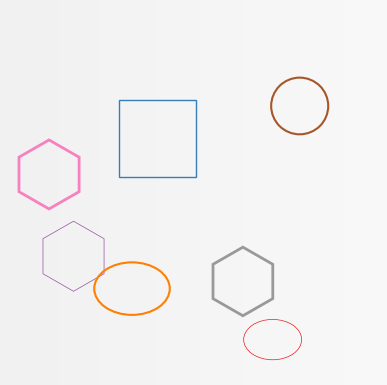[{"shape": "oval", "thickness": 0.5, "radius": 0.37, "center": [0.704, 0.118]}, {"shape": "square", "thickness": 1, "radius": 0.5, "center": [0.407, 0.64]}, {"shape": "hexagon", "thickness": 0.5, "radius": 0.46, "center": [0.19, 0.334]}, {"shape": "oval", "thickness": 1.5, "radius": 0.49, "center": [0.341, 0.25]}, {"shape": "circle", "thickness": 1.5, "radius": 0.37, "center": [0.773, 0.725]}, {"shape": "hexagon", "thickness": 2, "radius": 0.45, "center": [0.127, 0.547]}, {"shape": "hexagon", "thickness": 2, "radius": 0.45, "center": [0.627, 0.269]}]